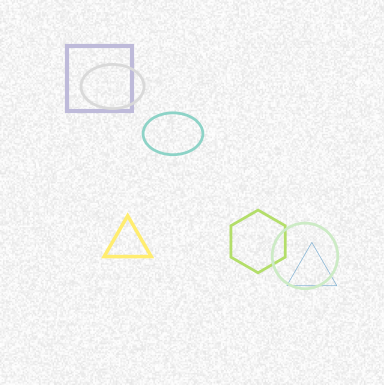[{"shape": "oval", "thickness": 2, "radius": 0.39, "center": [0.449, 0.653]}, {"shape": "square", "thickness": 3, "radius": 0.42, "center": [0.258, 0.796]}, {"shape": "triangle", "thickness": 0.5, "radius": 0.38, "center": [0.81, 0.295]}, {"shape": "hexagon", "thickness": 2, "radius": 0.41, "center": [0.67, 0.373]}, {"shape": "oval", "thickness": 2, "radius": 0.41, "center": [0.292, 0.775]}, {"shape": "circle", "thickness": 2, "radius": 0.43, "center": [0.792, 0.335]}, {"shape": "triangle", "thickness": 2.5, "radius": 0.35, "center": [0.332, 0.369]}]